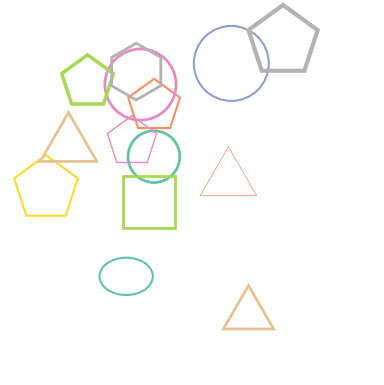[{"shape": "circle", "thickness": 2, "radius": 0.34, "center": [0.4, 0.593]}, {"shape": "oval", "thickness": 1.5, "radius": 0.35, "center": [0.328, 0.282]}, {"shape": "triangle", "thickness": 0.5, "radius": 0.42, "center": [0.593, 0.534]}, {"shape": "pentagon", "thickness": 1.5, "radius": 0.35, "center": [0.4, 0.725]}, {"shape": "circle", "thickness": 1.5, "radius": 0.49, "center": [0.601, 0.835]}, {"shape": "pentagon", "thickness": 1, "radius": 0.34, "center": [0.343, 0.632]}, {"shape": "circle", "thickness": 2, "radius": 0.46, "center": [0.365, 0.78]}, {"shape": "square", "thickness": 2, "radius": 0.34, "center": [0.388, 0.475]}, {"shape": "pentagon", "thickness": 2.5, "radius": 0.35, "center": [0.227, 0.787]}, {"shape": "pentagon", "thickness": 1.5, "radius": 0.43, "center": [0.12, 0.51]}, {"shape": "triangle", "thickness": 2, "radius": 0.42, "center": [0.178, 0.623]}, {"shape": "triangle", "thickness": 2, "radius": 0.38, "center": [0.646, 0.183]}, {"shape": "hexagon", "thickness": 2, "radius": 0.37, "center": [0.354, 0.814]}, {"shape": "pentagon", "thickness": 3, "radius": 0.47, "center": [0.735, 0.893]}]